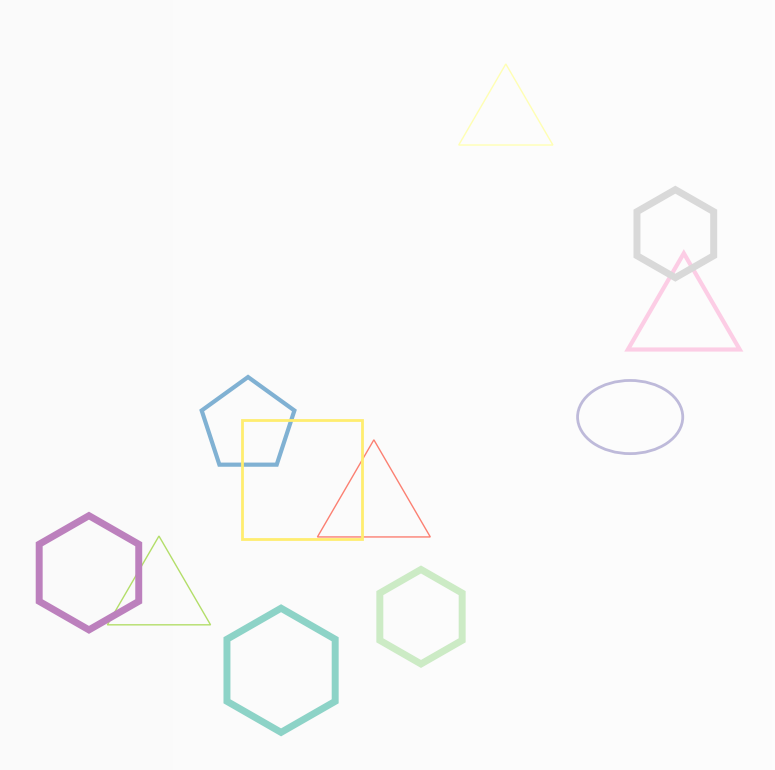[{"shape": "hexagon", "thickness": 2.5, "radius": 0.4, "center": [0.363, 0.129]}, {"shape": "triangle", "thickness": 0.5, "radius": 0.35, "center": [0.653, 0.847]}, {"shape": "oval", "thickness": 1, "radius": 0.34, "center": [0.813, 0.458]}, {"shape": "triangle", "thickness": 0.5, "radius": 0.42, "center": [0.482, 0.345]}, {"shape": "pentagon", "thickness": 1.5, "radius": 0.31, "center": [0.32, 0.447]}, {"shape": "triangle", "thickness": 0.5, "radius": 0.38, "center": [0.205, 0.227]}, {"shape": "triangle", "thickness": 1.5, "radius": 0.42, "center": [0.882, 0.588]}, {"shape": "hexagon", "thickness": 2.5, "radius": 0.29, "center": [0.871, 0.697]}, {"shape": "hexagon", "thickness": 2.5, "radius": 0.37, "center": [0.115, 0.256]}, {"shape": "hexagon", "thickness": 2.5, "radius": 0.31, "center": [0.543, 0.199]}, {"shape": "square", "thickness": 1, "radius": 0.39, "center": [0.389, 0.378]}]